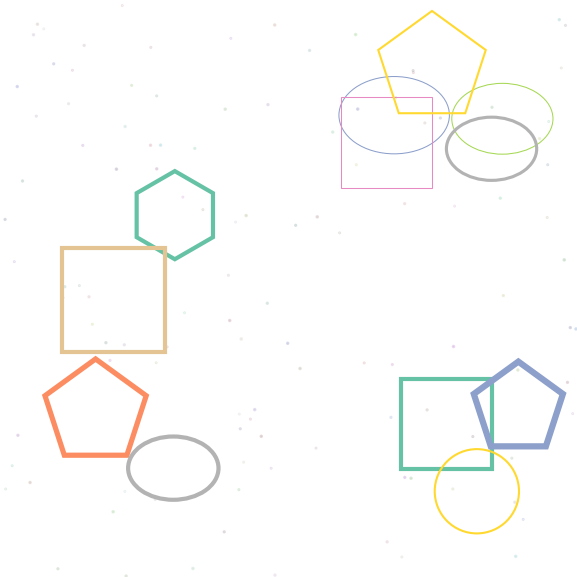[{"shape": "square", "thickness": 2, "radius": 0.39, "center": [0.773, 0.265]}, {"shape": "hexagon", "thickness": 2, "radius": 0.38, "center": [0.303, 0.627]}, {"shape": "pentagon", "thickness": 2.5, "radius": 0.46, "center": [0.166, 0.285]}, {"shape": "oval", "thickness": 0.5, "radius": 0.48, "center": [0.683, 0.8]}, {"shape": "pentagon", "thickness": 3, "radius": 0.41, "center": [0.898, 0.292]}, {"shape": "square", "thickness": 0.5, "radius": 0.39, "center": [0.669, 0.752]}, {"shape": "oval", "thickness": 0.5, "radius": 0.44, "center": [0.87, 0.794]}, {"shape": "pentagon", "thickness": 1, "radius": 0.49, "center": [0.748, 0.882]}, {"shape": "circle", "thickness": 1, "radius": 0.36, "center": [0.826, 0.148]}, {"shape": "square", "thickness": 2, "radius": 0.45, "center": [0.196, 0.48]}, {"shape": "oval", "thickness": 1.5, "radius": 0.39, "center": [0.851, 0.742]}, {"shape": "oval", "thickness": 2, "radius": 0.39, "center": [0.3, 0.188]}]